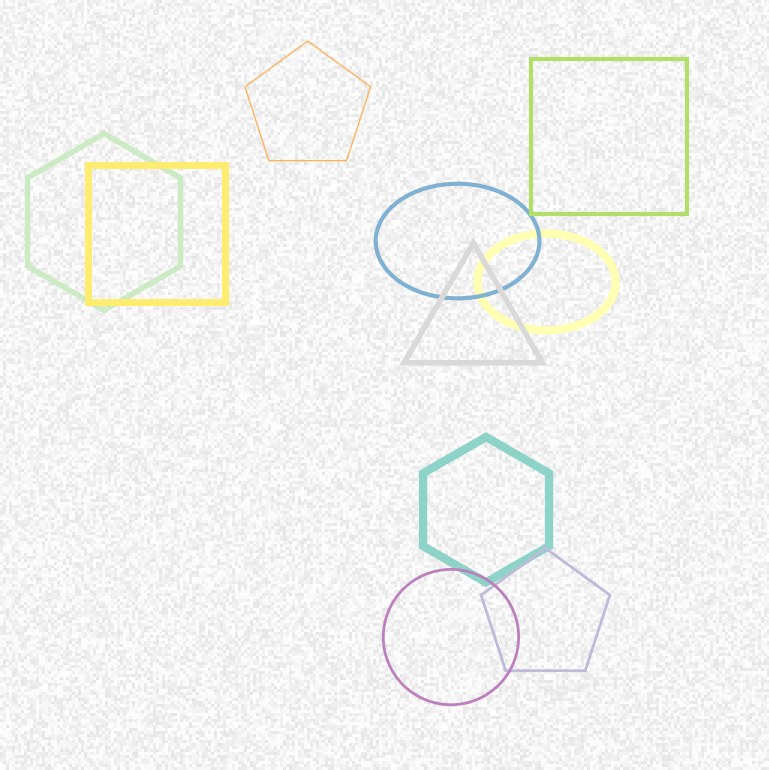[{"shape": "hexagon", "thickness": 3, "radius": 0.47, "center": [0.631, 0.338]}, {"shape": "oval", "thickness": 3, "radius": 0.45, "center": [0.71, 0.634]}, {"shape": "pentagon", "thickness": 1, "radius": 0.44, "center": [0.708, 0.2]}, {"shape": "oval", "thickness": 1.5, "radius": 0.53, "center": [0.594, 0.687]}, {"shape": "pentagon", "thickness": 0.5, "radius": 0.43, "center": [0.4, 0.861]}, {"shape": "square", "thickness": 1.5, "radius": 0.5, "center": [0.791, 0.823]}, {"shape": "triangle", "thickness": 2, "radius": 0.52, "center": [0.615, 0.581]}, {"shape": "circle", "thickness": 1, "radius": 0.44, "center": [0.586, 0.173]}, {"shape": "hexagon", "thickness": 2, "radius": 0.57, "center": [0.135, 0.712]}, {"shape": "square", "thickness": 2.5, "radius": 0.44, "center": [0.203, 0.696]}]